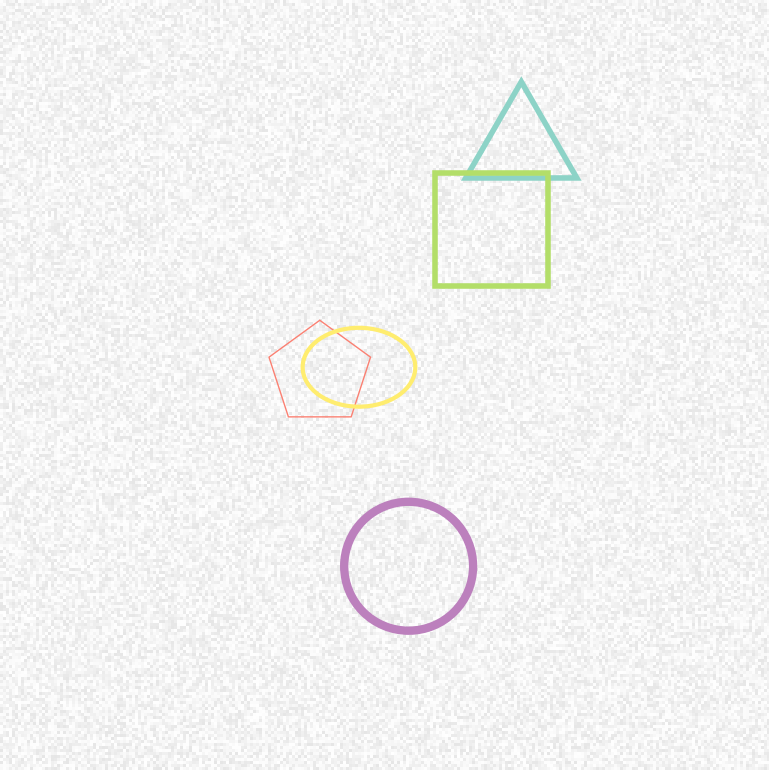[{"shape": "triangle", "thickness": 2, "radius": 0.42, "center": [0.677, 0.811]}, {"shape": "pentagon", "thickness": 0.5, "radius": 0.35, "center": [0.415, 0.515]}, {"shape": "square", "thickness": 2, "radius": 0.37, "center": [0.638, 0.702]}, {"shape": "circle", "thickness": 3, "radius": 0.42, "center": [0.531, 0.265]}, {"shape": "oval", "thickness": 1.5, "radius": 0.37, "center": [0.466, 0.523]}]